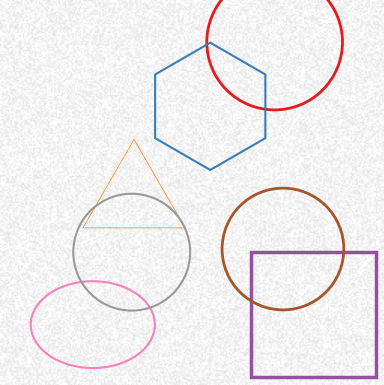[{"shape": "circle", "thickness": 2, "radius": 0.88, "center": [0.713, 0.891]}, {"shape": "hexagon", "thickness": 1.5, "radius": 0.83, "center": [0.546, 0.724]}, {"shape": "square", "thickness": 2.5, "radius": 0.81, "center": [0.815, 0.182]}, {"shape": "triangle", "thickness": 0.5, "radius": 0.77, "center": [0.348, 0.485]}, {"shape": "circle", "thickness": 2, "radius": 0.79, "center": [0.735, 0.353]}, {"shape": "oval", "thickness": 1.5, "radius": 0.81, "center": [0.241, 0.157]}, {"shape": "circle", "thickness": 1.5, "radius": 0.76, "center": [0.342, 0.345]}]